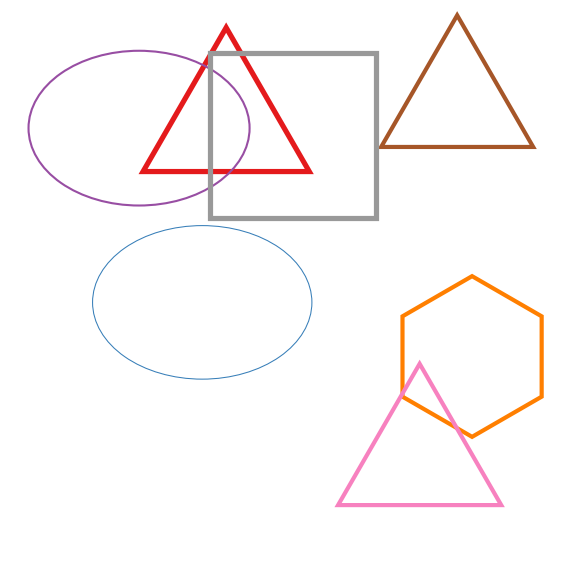[{"shape": "triangle", "thickness": 2.5, "radius": 0.83, "center": [0.392, 0.785]}, {"shape": "oval", "thickness": 0.5, "radius": 0.95, "center": [0.35, 0.476]}, {"shape": "oval", "thickness": 1, "radius": 0.96, "center": [0.241, 0.777]}, {"shape": "hexagon", "thickness": 2, "radius": 0.7, "center": [0.817, 0.382]}, {"shape": "triangle", "thickness": 2, "radius": 0.76, "center": [0.792, 0.821]}, {"shape": "triangle", "thickness": 2, "radius": 0.82, "center": [0.727, 0.206]}, {"shape": "square", "thickness": 2.5, "radius": 0.72, "center": [0.508, 0.765]}]